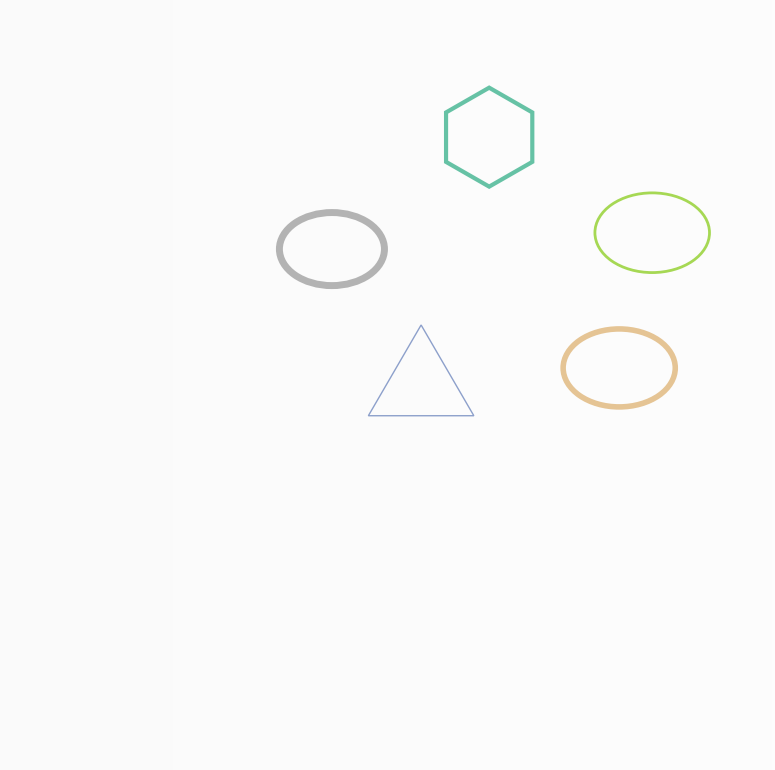[{"shape": "hexagon", "thickness": 1.5, "radius": 0.32, "center": [0.631, 0.822]}, {"shape": "triangle", "thickness": 0.5, "radius": 0.39, "center": [0.543, 0.499]}, {"shape": "oval", "thickness": 1, "radius": 0.37, "center": [0.842, 0.698]}, {"shape": "oval", "thickness": 2, "radius": 0.36, "center": [0.799, 0.522]}, {"shape": "oval", "thickness": 2.5, "radius": 0.34, "center": [0.428, 0.677]}]